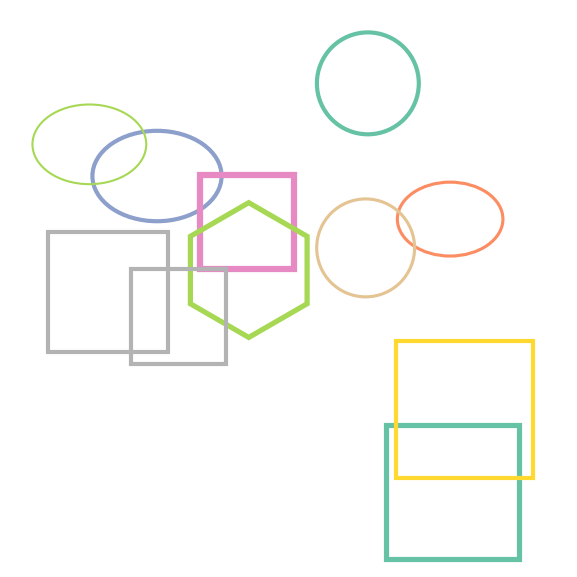[{"shape": "circle", "thickness": 2, "radius": 0.44, "center": [0.637, 0.855]}, {"shape": "square", "thickness": 2.5, "radius": 0.58, "center": [0.783, 0.147]}, {"shape": "oval", "thickness": 1.5, "radius": 0.46, "center": [0.779, 0.62]}, {"shape": "oval", "thickness": 2, "radius": 0.56, "center": [0.272, 0.694]}, {"shape": "square", "thickness": 3, "radius": 0.41, "center": [0.428, 0.615]}, {"shape": "hexagon", "thickness": 2.5, "radius": 0.58, "center": [0.431, 0.532]}, {"shape": "oval", "thickness": 1, "radius": 0.49, "center": [0.155, 0.749]}, {"shape": "square", "thickness": 2, "radius": 0.59, "center": [0.804, 0.29]}, {"shape": "circle", "thickness": 1.5, "radius": 0.42, "center": [0.633, 0.57]}, {"shape": "square", "thickness": 2, "radius": 0.52, "center": [0.186, 0.493]}, {"shape": "square", "thickness": 2, "radius": 0.41, "center": [0.309, 0.451]}]